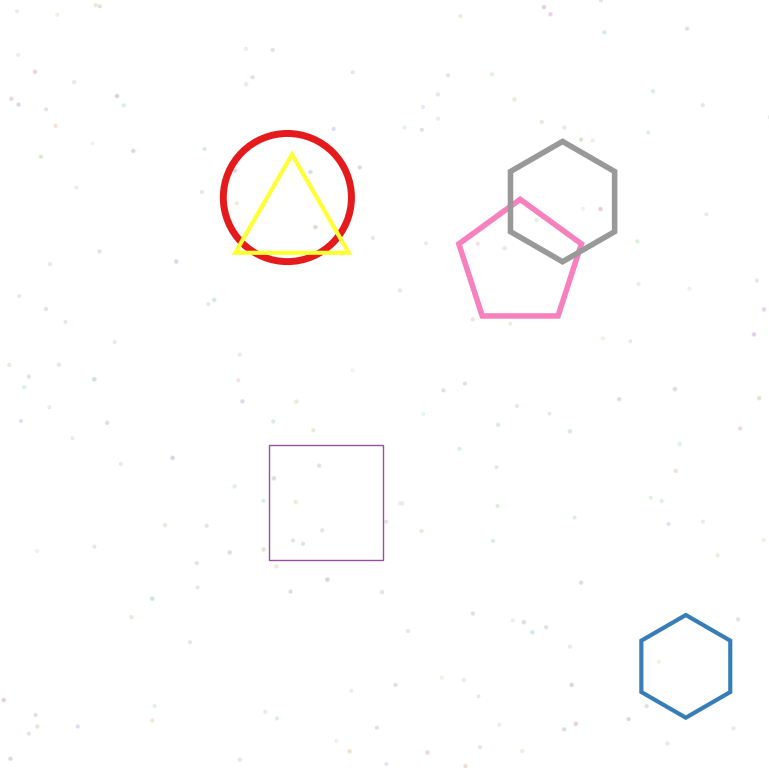[{"shape": "circle", "thickness": 2.5, "radius": 0.42, "center": [0.373, 0.743]}, {"shape": "hexagon", "thickness": 1.5, "radius": 0.33, "center": [0.891, 0.135]}, {"shape": "square", "thickness": 0.5, "radius": 0.37, "center": [0.423, 0.347]}, {"shape": "triangle", "thickness": 1.5, "radius": 0.43, "center": [0.379, 0.714]}, {"shape": "pentagon", "thickness": 2, "radius": 0.42, "center": [0.676, 0.657]}, {"shape": "hexagon", "thickness": 2, "radius": 0.39, "center": [0.731, 0.738]}]